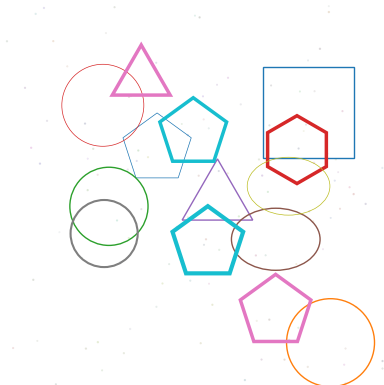[{"shape": "pentagon", "thickness": 0.5, "radius": 0.47, "center": [0.408, 0.613]}, {"shape": "square", "thickness": 1, "radius": 0.59, "center": [0.801, 0.708]}, {"shape": "circle", "thickness": 1, "radius": 0.57, "center": [0.859, 0.11]}, {"shape": "circle", "thickness": 1, "radius": 0.51, "center": [0.283, 0.464]}, {"shape": "hexagon", "thickness": 2.5, "radius": 0.44, "center": [0.771, 0.611]}, {"shape": "circle", "thickness": 0.5, "radius": 0.53, "center": [0.267, 0.727]}, {"shape": "triangle", "thickness": 1, "radius": 0.53, "center": [0.565, 0.481]}, {"shape": "oval", "thickness": 1, "radius": 0.58, "center": [0.716, 0.379]}, {"shape": "pentagon", "thickness": 2.5, "radius": 0.48, "center": [0.716, 0.191]}, {"shape": "triangle", "thickness": 2.5, "radius": 0.43, "center": [0.367, 0.796]}, {"shape": "circle", "thickness": 1.5, "radius": 0.44, "center": [0.27, 0.393]}, {"shape": "oval", "thickness": 0.5, "radius": 0.54, "center": [0.75, 0.516]}, {"shape": "pentagon", "thickness": 3, "radius": 0.48, "center": [0.54, 0.368]}, {"shape": "pentagon", "thickness": 2.5, "radius": 0.46, "center": [0.502, 0.655]}]